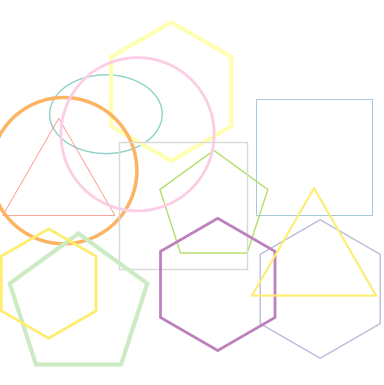[{"shape": "oval", "thickness": 1, "radius": 0.73, "center": [0.275, 0.703]}, {"shape": "hexagon", "thickness": 3, "radius": 0.9, "center": [0.445, 0.762]}, {"shape": "hexagon", "thickness": 1, "radius": 0.9, "center": [0.832, 0.249]}, {"shape": "triangle", "thickness": 0.5, "radius": 0.84, "center": [0.153, 0.525]}, {"shape": "square", "thickness": 0.5, "radius": 0.75, "center": [0.815, 0.592]}, {"shape": "circle", "thickness": 2.5, "radius": 0.95, "center": [0.166, 0.557]}, {"shape": "pentagon", "thickness": 1, "radius": 0.74, "center": [0.556, 0.462]}, {"shape": "circle", "thickness": 2, "radius": 1.0, "center": [0.357, 0.651]}, {"shape": "square", "thickness": 1, "radius": 0.83, "center": [0.475, 0.466]}, {"shape": "hexagon", "thickness": 2, "radius": 0.86, "center": [0.566, 0.261]}, {"shape": "pentagon", "thickness": 3, "radius": 0.94, "center": [0.204, 0.205]}, {"shape": "hexagon", "thickness": 2, "radius": 0.71, "center": [0.126, 0.264]}, {"shape": "triangle", "thickness": 1.5, "radius": 0.93, "center": [0.816, 0.325]}]